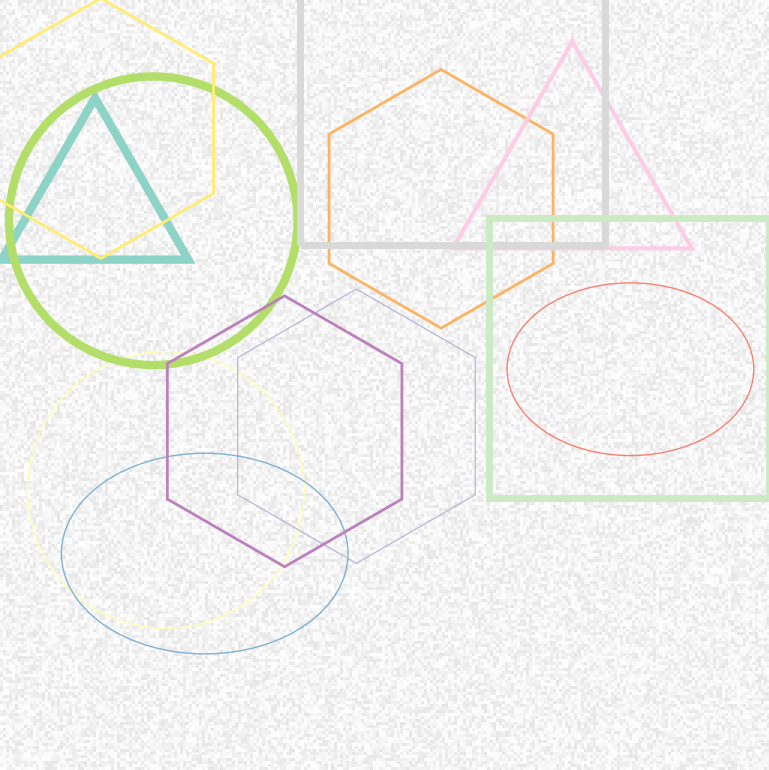[{"shape": "triangle", "thickness": 3, "radius": 0.7, "center": [0.123, 0.733]}, {"shape": "circle", "thickness": 0.5, "radius": 0.9, "center": [0.215, 0.364]}, {"shape": "hexagon", "thickness": 0.5, "radius": 0.89, "center": [0.463, 0.447]}, {"shape": "oval", "thickness": 0.5, "radius": 0.8, "center": [0.819, 0.52]}, {"shape": "oval", "thickness": 0.5, "radius": 0.93, "center": [0.266, 0.281]}, {"shape": "hexagon", "thickness": 1, "radius": 0.84, "center": [0.573, 0.742]}, {"shape": "circle", "thickness": 3, "radius": 0.94, "center": [0.199, 0.713]}, {"shape": "triangle", "thickness": 1.5, "radius": 0.9, "center": [0.743, 0.767]}, {"shape": "square", "thickness": 2.5, "radius": 0.99, "center": [0.588, 0.88]}, {"shape": "hexagon", "thickness": 1, "radius": 0.88, "center": [0.37, 0.44]}, {"shape": "square", "thickness": 2.5, "radius": 0.91, "center": [0.817, 0.535]}, {"shape": "hexagon", "thickness": 1, "radius": 0.84, "center": [0.131, 0.833]}]